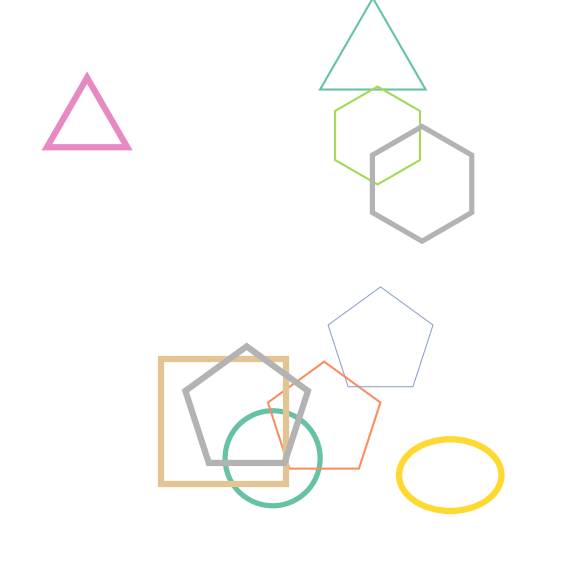[{"shape": "circle", "thickness": 2.5, "radius": 0.41, "center": [0.472, 0.206]}, {"shape": "triangle", "thickness": 1, "radius": 0.53, "center": [0.646, 0.897]}, {"shape": "pentagon", "thickness": 1, "radius": 0.51, "center": [0.561, 0.27]}, {"shape": "pentagon", "thickness": 0.5, "radius": 0.48, "center": [0.659, 0.407]}, {"shape": "triangle", "thickness": 3, "radius": 0.4, "center": [0.151, 0.784]}, {"shape": "hexagon", "thickness": 1, "radius": 0.42, "center": [0.654, 0.765]}, {"shape": "oval", "thickness": 3, "radius": 0.44, "center": [0.78, 0.176]}, {"shape": "square", "thickness": 3, "radius": 0.54, "center": [0.387, 0.27]}, {"shape": "hexagon", "thickness": 2.5, "radius": 0.5, "center": [0.731, 0.681]}, {"shape": "pentagon", "thickness": 3, "radius": 0.56, "center": [0.427, 0.288]}]